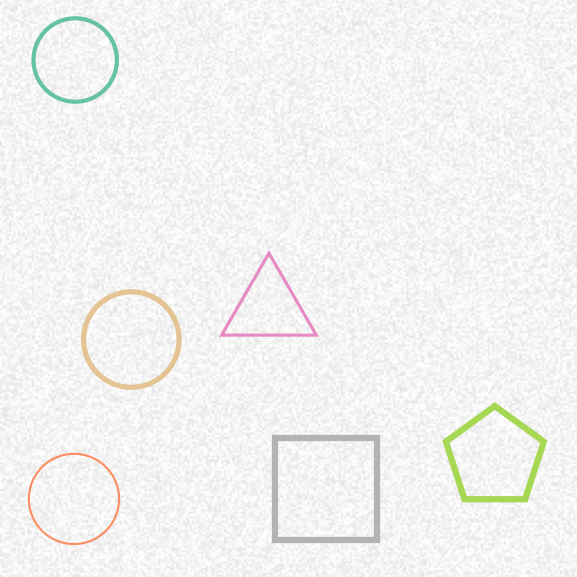[{"shape": "circle", "thickness": 2, "radius": 0.36, "center": [0.13, 0.895]}, {"shape": "circle", "thickness": 1, "radius": 0.39, "center": [0.128, 0.135]}, {"shape": "triangle", "thickness": 1.5, "radius": 0.47, "center": [0.466, 0.466]}, {"shape": "pentagon", "thickness": 3, "radius": 0.45, "center": [0.857, 0.207]}, {"shape": "circle", "thickness": 2.5, "radius": 0.41, "center": [0.227, 0.411]}, {"shape": "square", "thickness": 3, "radius": 0.44, "center": [0.564, 0.152]}]